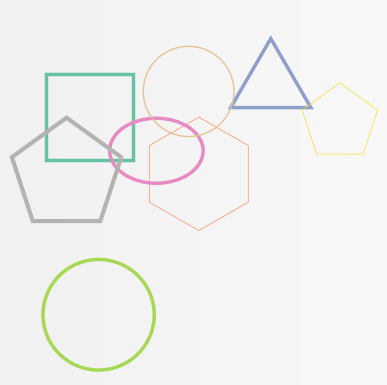[{"shape": "square", "thickness": 2.5, "radius": 0.56, "center": [0.23, 0.696]}, {"shape": "hexagon", "thickness": 0.5, "radius": 0.74, "center": [0.513, 0.548]}, {"shape": "triangle", "thickness": 2.5, "radius": 0.6, "center": [0.699, 0.78]}, {"shape": "oval", "thickness": 2.5, "radius": 0.6, "center": [0.404, 0.608]}, {"shape": "circle", "thickness": 2.5, "radius": 0.72, "center": [0.254, 0.182]}, {"shape": "pentagon", "thickness": 0.5, "radius": 0.51, "center": [0.877, 0.683]}, {"shape": "circle", "thickness": 1, "radius": 0.59, "center": [0.487, 0.762]}, {"shape": "pentagon", "thickness": 3, "radius": 0.74, "center": [0.172, 0.546]}]